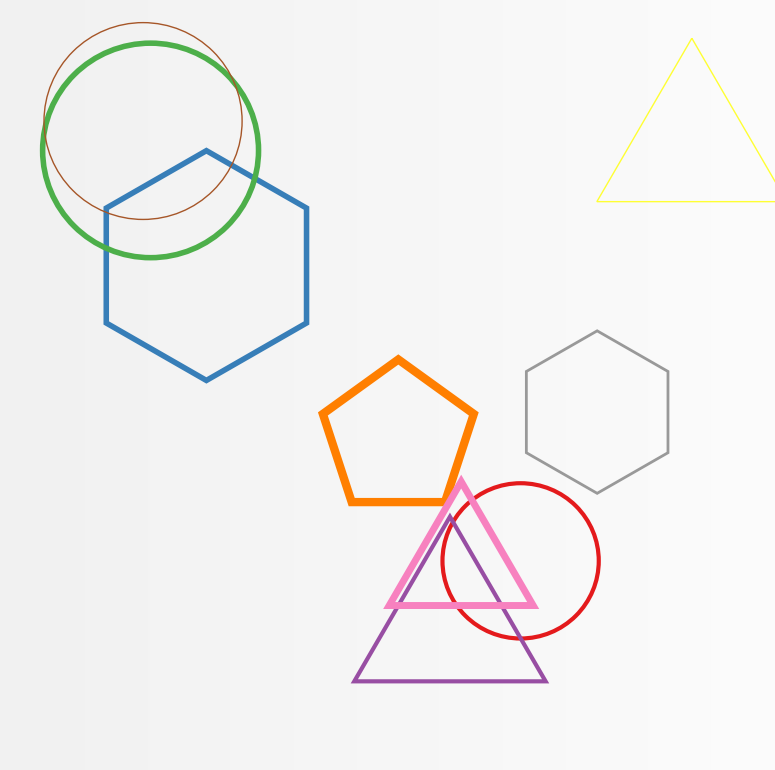[{"shape": "circle", "thickness": 1.5, "radius": 0.5, "center": [0.672, 0.272]}, {"shape": "hexagon", "thickness": 2, "radius": 0.75, "center": [0.266, 0.655]}, {"shape": "circle", "thickness": 2, "radius": 0.7, "center": [0.194, 0.805]}, {"shape": "triangle", "thickness": 1.5, "radius": 0.71, "center": [0.581, 0.186]}, {"shape": "pentagon", "thickness": 3, "radius": 0.51, "center": [0.514, 0.431]}, {"shape": "triangle", "thickness": 0.5, "radius": 0.71, "center": [0.893, 0.809]}, {"shape": "circle", "thickness": 0.5, "radius": 0.64, "center": [0.185, 0.843]}, {"shape": "triangle", "thickness": 2.5, "radius": 0.54, "center": [0.595, 0.267]}, {"shape": "hexagon", "thickness": 1, "radius": 0.53, "center": [0.771, 0.465]}]